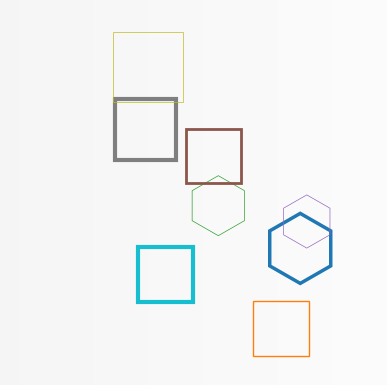[{"shape": "hexagon", "thickness": 2.5, "radius": 0.45, "center": [0.775, 0.355]}, {"shape": "square", "thickness": 1, "radius": 0.36, "center": [0.725, 0.146]}, {"shape": "hexagon", "thickness": 0.5, "radius": 0.39, "center": [0.563, 0.466]}, {"shape": "hexagon", "thickness": 0.5, "radius": 0.35, "center": [0.792, 0.425]}, {"shape": "square", "thickness": 2, "radius": 0.35, "center": [0.551, 0.594]}, {"shape": "square", "thickness": 3, "radius": 0.4, "center": [0.375, 0.664]}, {"shape": "square", "thickness": 0.5, "radius": 0.45, "center": [0.383, 0.826]}, {"shape": "square", "thickness": 3, "radius": 0.35, "center": [0.426, 0.287]}]